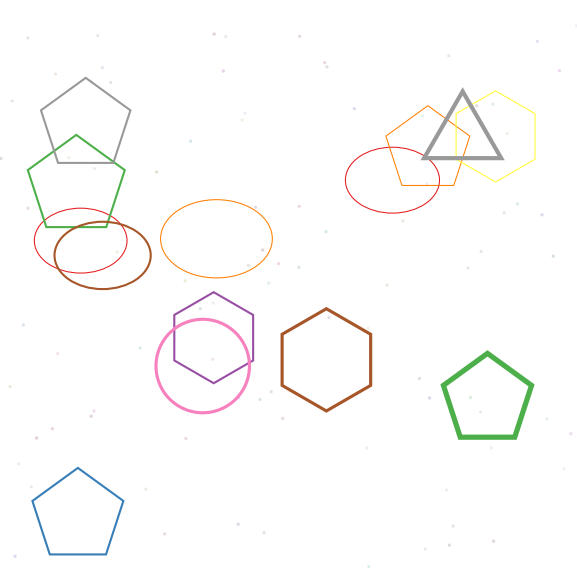[{"shape": "oval", "thickness": 0.5, "radius": 0.41, "center": [0.68, 0.687]}, {"shape": "oval", "thickness": 0.5, "radius": 0.4, "center": [0.14, 0.582]}, {"shape": "pentagon", "thickness": 1, "radius": 0.41, "center": [0.135, 0.106]}, {"shape": "pentagon", "thickness": 1, "radius": 0.44, "center": [0.132, 0.677]}, {"shape": "pentagon", "thickness": 2.5, "radius": 0.4, "center": [0.844, 0.307]}, {"shape": "hexagon", "thickness": 1, "radius": 0.39, "center": [0.37, 0.414]}, {"shape": "oval", "thickness": 0.5, "radius": 0.48, "center": [0.375, 0.586]}, {"shape": "pentagon", "thickness": 0.5, "radius": 0.38, "center": [0.741, 0.74]}, {"shape": "hexagon", "thickness": 0.5, "radius": 0.39, "center": [0.858, 0.763]}, {"shape": "oval", "thickness": 1, "radius": 0.42, "center": [0.178, 0.557]}, {"shape": "hexagon", "thickness": 1.5, "radius": 0.44, "center": [0.565, 0.376]}, {"shape": "circle", "thickness": 1.5, "radius": 0.4, "center": [0.351, 0.365]}, {"shape": "pentagon", "thickness": 1, "radius": 0.41, "center": [0.148, 0.783]}, {"shape": "triangle", "thickness": 2, "radius": 0.39, "center": [0.801, 0.764]}]